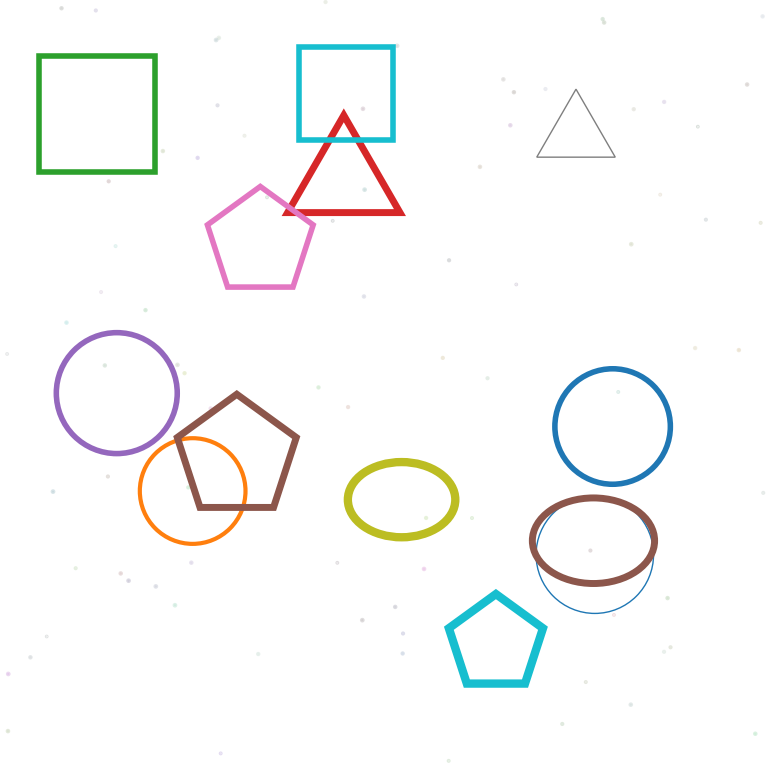[{"shape": "circle", "thickness": 2, "radius": 0.37, "center": [0.796, 0.446]}, {"shape": "circle", "thickness": 0.5, "radius": 0.38, "center": [0.772, 0.28]}, {"shape": "circle", "thickness": 1.5, "radius": 0.34, "center": [0.25, 0.362]}, {"shape": "square", "thickness": 2, "radius": 0.38, "center": [0.126, 0.852]}, {"shape": "triangle", "thickness": 2.5, "radius": 0.42, "center": [0.446, 0.766]}, {"shape": "circle", "thickness": 2, "radius": 0.39, "center": [0.152, 0.489]}, {"shape": "oval", "thickness": 2.5, "radius": 0.4, "center": [0.771, 0.298]}, {"shape": "pentagon", "thickness": 2.5, "radius": 0.41, "center": [0.308, 0.407]}, {"shape": "pentagon", "thickness": 2, "radius": 0.36, "center": [0.338, 0.686]}, {"shape": "triangle", "thickness": 0.5, "radius": 0.29, "center": [0.748, 0.825]}, {"shape": "oval", "thickness": 3, "radius": 0.35, "center": [0.522, 0.351]}, {"shape": "pentagon", "thickness": 3, "radius": 0.32, "center": [0.644, 0.164]}, {"shape": "square", "thickness": 2, "radius": 0.3, "center": [0.449, 0.879]}]